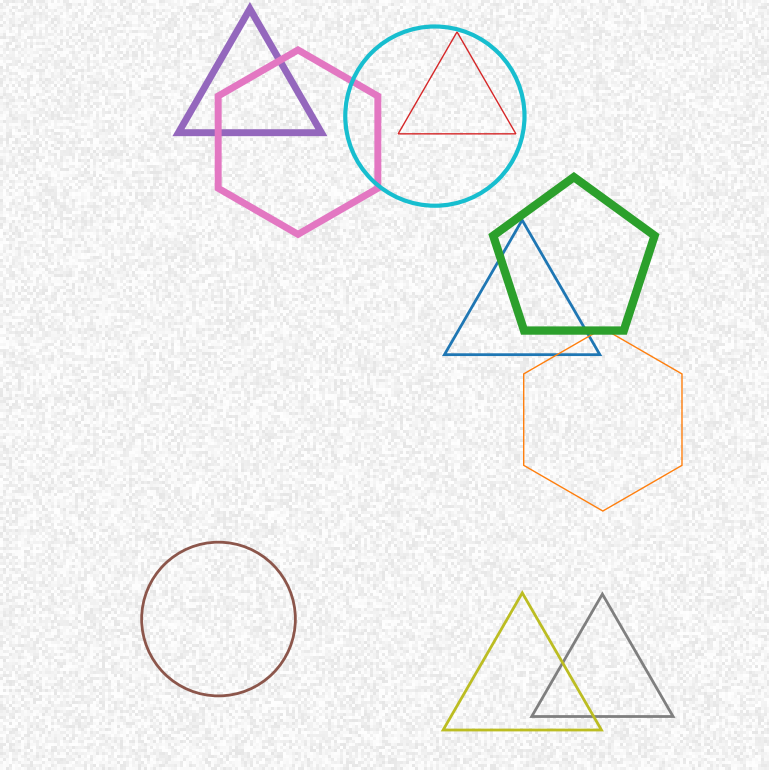[{"shape": "triangle", "thickness": 1, "radius": 0.58, "center": [0.678, 0.598]}, {"shape": "hexagon", "thickness": 0.5, "radius": 0.59, "center": [0.783, 0.455]}, {"shape": "pentagon", "thickness": 3, "radius": 0.55, "center": [0.745, 0.66]}, {"shape": "triangle", "thickness": 0.5, "radius": 0.44, "center": [0.594, 0.87]}, {"shape": "triangle", "thickness": 2.5, "radius": 0.54, "center": [0.325, 0.881]}, {"shape": "circle", "thickness": 1, "radius": 0.5, "center": [0.284, 0.196]}, {"shape": "hexagon", "thickness": 2.5, "radius": 0.6, "center": [0.387, 0.815]}, {"shape": "triangle", "thickness": 1, "radius": 0.53, "center": [0.782, 0.122]}, {"shape": "triangle", "thickness": 1, "radius": 0.59, "center": [0.678, 0.111]}, {"shape": "circle", "thickness": 1.5, "radius": 0.58, "center": [0.565, 0.849]}]